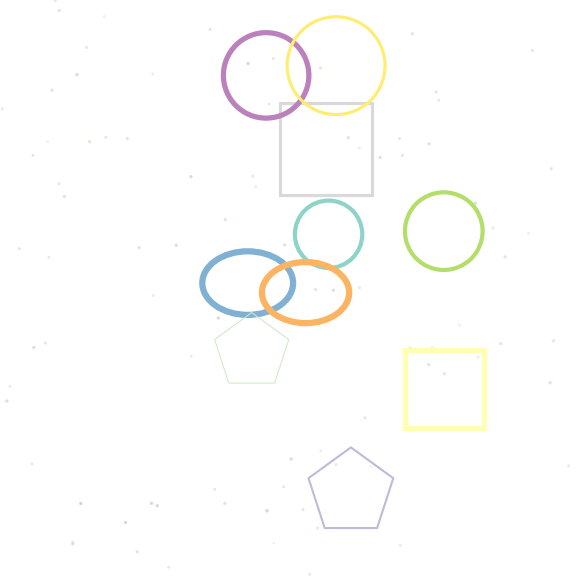[{"shape": "circle", "thickness": 2, "radius": 0.29, "center": [0.569, 0.593]}, {"shape": "square", "thickness": 2.5, "radius": 0.34, "center": [0.77, 0.326]}, {"shape": "pentagon", "thickness": 1, "radius": 0.39, "center": [0.608, 0.147]}, {"shape": "oval", "thickness": 3, "radius": 0.39, "center": [0.429, 0.509]}, {"shape": "oval", "thickness": 3, "radius": 0.38, "center": [0.529, 0.492]}, {"shape": "circle", "thickness": 2, "radius": 0.34, "center": [0.768, 0.599]}, {"shape": "square", "thickness": 1.5, "radius": 0.4, "center": [0.564, 0.741]}, {"shape": "circle", "thickness": 2.5, "radius": 0.37, "center": [0.461, 0.869]}, {"shape": "pentagon", "thickness": 0.5, "radius": 0.34, "center": [0.436, 0.39]}, {"shape": "circle", "thickness": 1.5, "radius": 0.42, "center": [0.582, 0.885]}]